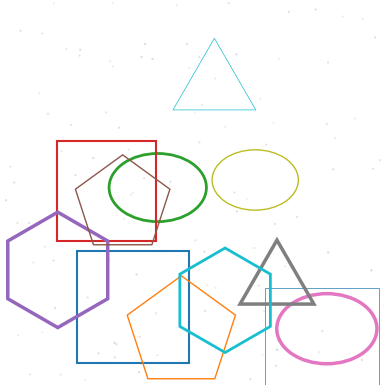[{"shape": "square", "thickness": 1.5, "radius": 0.73, "center": [0.345, 0.202]}, {"shape": "square", "thickness": 0.5, "radius": 0.74, "center": [0.837, 0.104]}, {"shape": "pentagon", "thickness": 1, "radius": 0.74, "center": [0.471, 0.136]}, {"shape": "oval", "thickness": 2, "radius": 0.63, "center": [0.41, 0.513]}, {"shape": "square", "thickness": 1.5, "radius": 0.65, "center": [0.276, 0.504]}, {"shape": "hexagon", "thickness": 2.5, "radius": 0.75, "center": [0.15, 0.299]}, {"shape": "pentagon", "thickness": 1, "radius": 0.65, "center": [0.319, 0.469]}, {"shape": "oval", "thickness": 2.5, "radius": 0.65, "center": [0.849, 0.146]}, {"shape": "triangle", "thickness": 2.5, "radius": 0.55, "center": [0.719, 0.266]}, {"shape": "oval", "thickness": 1, "radius": 0.56, "center": [0.663, 0.532]}, {"shape": "triangle", "thickness": 0.5, "radius": 0.62, "center": [0.557, 0.777]}, {"shape": "hexagon", "thickness": 2, "radius": 0.68, "center": [0.585, 0.22]}]